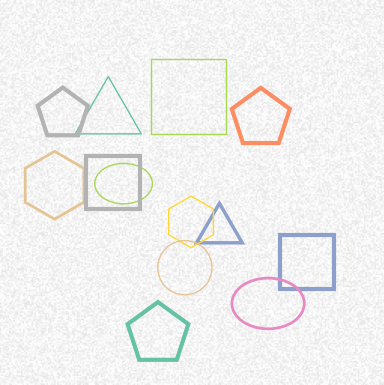[{"shape": "pentagon", "thickness": 3, "radius": 0.41, "center": [0.41, 0.132]}, {"shape": "triangle", "thickness": 1, "radius": 0.5, "center": [0.281, 0.702]}, {"shape": "pentagon", "thickness": 3, "radius": 0.4, "center": [0.677, 0.693]}, {"shape": "square", "thickness": 3, "radius": 0.35, "center": [0.798, 0.319]}, {"shape": "triangle", "thickness": 2.5, "radius": 0.34, "center": [0.57, 0.404]}, {"shape": "oval", "thickness": 2, "radius": 0.47, "center": [0.696, 0.212]}, {"shape": "oval", "thickness": 1, "radius": 0.37, "center": [0.321, 0.523]}, {"shape": "square", "thickness": 1, "radius": 0.49, "center": [0.489, 0.749]}, {"shape": "hexagon", "thickness": 1, "radius": 0.33, "center": [0.496, 0.424]}, {"shape": "hexagon", "thickness": 2, "radius": 0.44, "center": [0.142, 0.519]}, {"shape": "circle", "thickness": 1, "radius": 0.35, "center": [0.48, 0.305]}, {"shape": "square", "thickness": 3, "radius": 0.35, "center": [0.294, 0.526]}, {"shape": "pentagon", "thickness": 3, "radius": 0.34, "center": [0.163, 0.704]}]